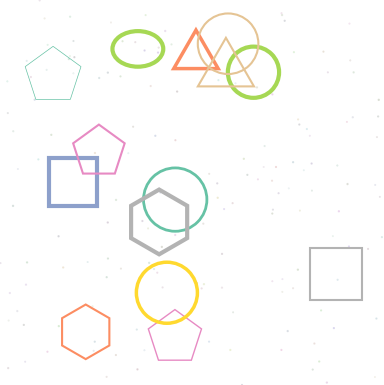[{"shape": "pentagon", "thickness": 0.5, "radius": 0.38, "center": [0.138, 0.803]}, {"shape": "circle", "thickness": 2, "radius": 0.41, "center": [0.455, 0.482]}, {"shape": "hexagon", "thickness": 1.5, "radius": 0.35, "center": [0.223, 0.138]}, {"shape": "triangle", "thickness": 2.5, "radius": 0.33, "center": [0.509, 0.855]}, {"shape": "square", "thickness": 3, "radius": 0.31, "center": [0.19, 0.527]}, {"shape": "pentagon", "thickness": 1.5, "radius": 0.35, "center": [0.257, 0.606]}, {"shape": "pentagon", "thickness": 1, "radius": 0.36, "center": [0.454, 0.123]}, {"shape": "oval", "thickness": 3, "radius": 0.33, "center": [0.358, 0.873]}, {"shape": "circle", "thickness": 3, "radius": 0.33, "center": [0.658, 0.812]}, {"shape": "circle", "thickness": 2.5, "radius": 0.4, "center": [0.433, 0.24]}, {"shape": "triangle", "thickness": 1.5, "radius": 0.42, "center": [0.587, 0.818]}, {"shape": "circle", "thickness": 1.5, "radius": 0.39, "center": [0.592, 0.886]}, {"shape": "hexagon", "thickness": 3, "radius": 0.42, "center": [0.413, 0.424]}, {"shape": "square", "thickness": 1.5, "radius": 0.34, "center": [0.873, 0.288]}]